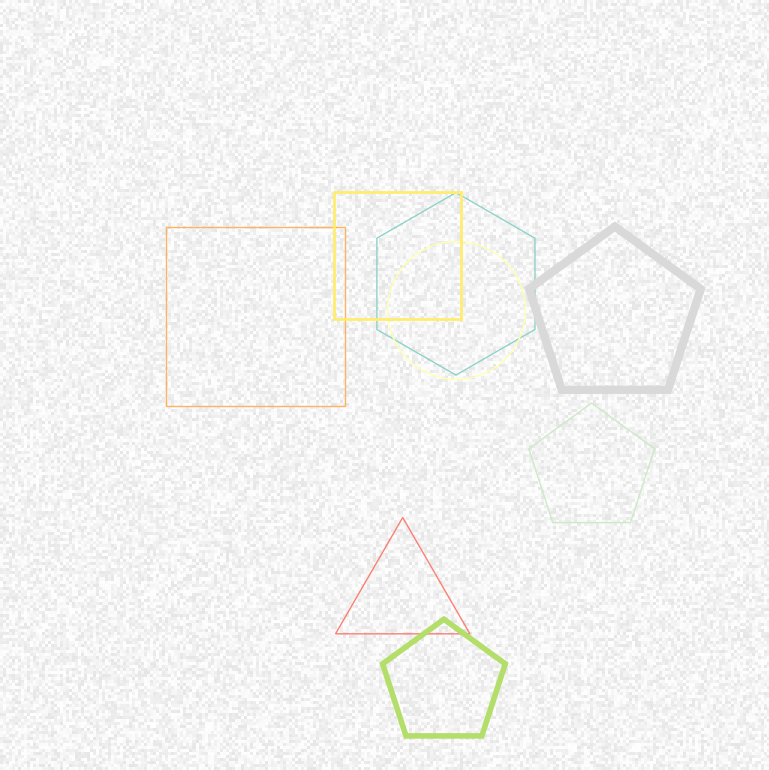[{"shape": "hexagon", "thickness": 0.5, "radius": 0.59, "center": [0.592, 0.631]}, {"shape": "circle", "thickness": 0.5, "radius": 0.45, "center": [0.593, 0.597]}, {"shape": "triangle", "thickness": 0.5, "radius": 0.5, "center": [0.523, 0.227]}, {"shape": "square", "thickness": 0.5, "radius": 0.58, "center": [0.331, 0.59]}, {"shape": "pentagon", "thickness": 2, "radius": 0.42, "center": [0.577, 0.112]}, {"shape": "pentagon", "thickness": 3, "radius": 0.59, "center": [0.799, 0.589]}, {"shape": "pentagon", "thickness": 0.5, "radius": 0.43, "center": [0.768, 0.391]}, {"shape": "square", "thickness": 1, "radius": 0.41, "center": [0.516, 0.668]}]